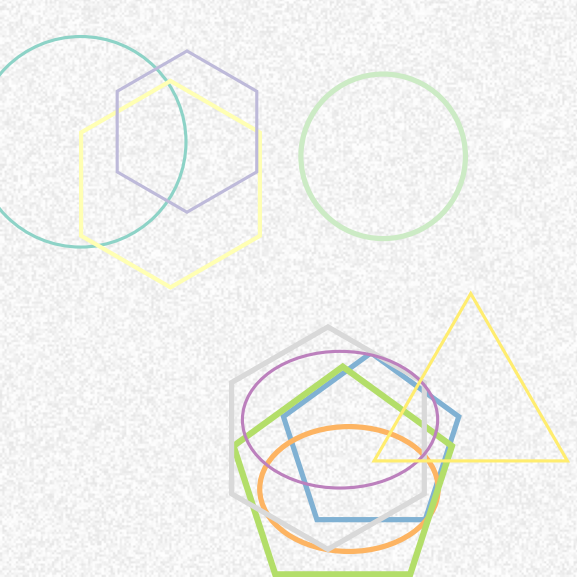[{"shape": "circle", "thickness": 1.5, "radius": 0.91, "center": [0.14, 0.754]}, {"shape": "hexagon", "thickness": 2, "radius": 0.89, "center": [0.295, 0.68]}, {"shape": "hexagon", "thickness": 1.5, "radius": 0.7, "center": [0.324, 0.771]}, {"shape": "pentagon", "thickness": 2.5, "radius": 0.8, "center": [0.643, 0.228]}, {"shape": "oval", "thickness": 2.5, "radius": 0.77, "center": [0.604, 0.152]}, {"shape": "pentagon", "thickness": 3, "radius": 0.99, "center": [0.593, 0.165]}, {"shape": "hexagon", "thickness": 2.5, "radius": 0.96, "center": [0.568, 0.24]}, {"shape": "oval", "thickness": 1.5, "radius": 0.85, "center": [0.589, 0.272]}, {"shape": "circle", "thickness": 2.5, "radius": 0.71, "center": [0.663, 0.728]}, {"shape": "triangle", "thickness": 1.5, "radius": 0.97, "center": [0.815, 0.298]}]